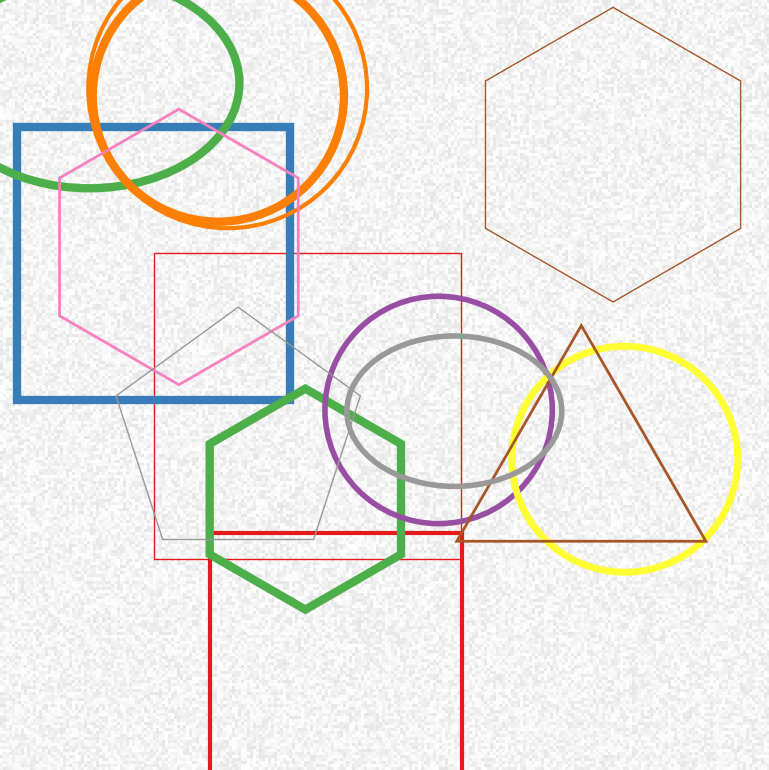[{"shape": "square", "thickness": 0.5, "radius": 1.0, "center": [0.4, 0.473]}, {"shape": "square", "thickness": 1.5, "radius": 0.82, "center": [0.437, 0.144]}, {"shape": "square", "thickness": 3, "radius": 0.89, "center": [0.199, 0.658]}, {"shape": "oval", "thickness": 3, "radius": 0.98, "center": [0.116, 0.892]}, {"shape": "hexagon", "thickness": 3, "radius": 0.72, "center": [0.397, 0.352]}, {"shape": "circle", "thickness": 2, "radius": 0.74, "center": [0.57, 0.468]}, {"shape": "circle", "thickness": 1.5, "radius": 0.91, "center": [0.296, 0.885]}, {"shape": "circle", "thickness": 3, "radius": 0.82, "center": [0.284, 0.875]}, {"shape": "circle", "thickness": 2.5, "radius": 0.73, "center": [0.811, 0.404]}, {"shape": "triangle", "thickness": 1, "radius": 0.93, "center": [0.755, 0.39]}, {"shape": "hexagon", "thickness": 0.5, "radius": 0.96, "center": [0.796, 0.799]}, {"shape": "hexagon", "thickness": 1, "radius": 0.89, "center": [0.232, 0.679]}, {"shape": "pentagon", "thickness": 0.5, "radius": 0.83, "center": [0.309, 0.434]}, {"shape": "oval", "thickness": 2, "radius": 0.7, "center": [0.59, 0.466]}]